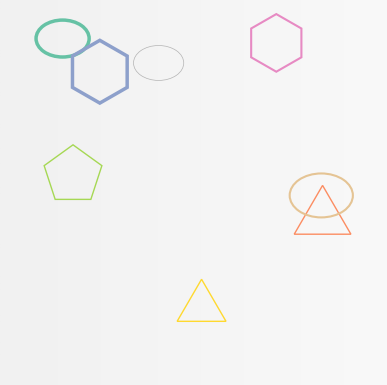[{"shape": "oval", "thickness": 2.5, "radius": 0.34, "center": [0.162, 0.9]}, {"shape": "triangle", "thickness": 1, "radius": 0.42, "center": [0.832, 0.434]}, {"shape": "hexagon", "thickness": 2.5, "radius": 0.41, "center": [0.258, 0.814]}, {"shape": "hexagon", "thickness": 1.5, "radius": 0.37, "center": [0.713, 0.889]}, {"shape": "pentagon", "thickness": 1, "radius": 0.39, "center": [0.188, 0.545]}, {"shape": "triangle", "thickness": 1, "radius": 0.36, "center": [0.52, 0.202]}, {"shape": "oval", "thickness": 1.5, "radius": 0.41, "center": [0.829, 0.492]}, {"shape": "oval", "thickness": 0.5, "radius": 0.32, "center": [0.409, 0.836]}]